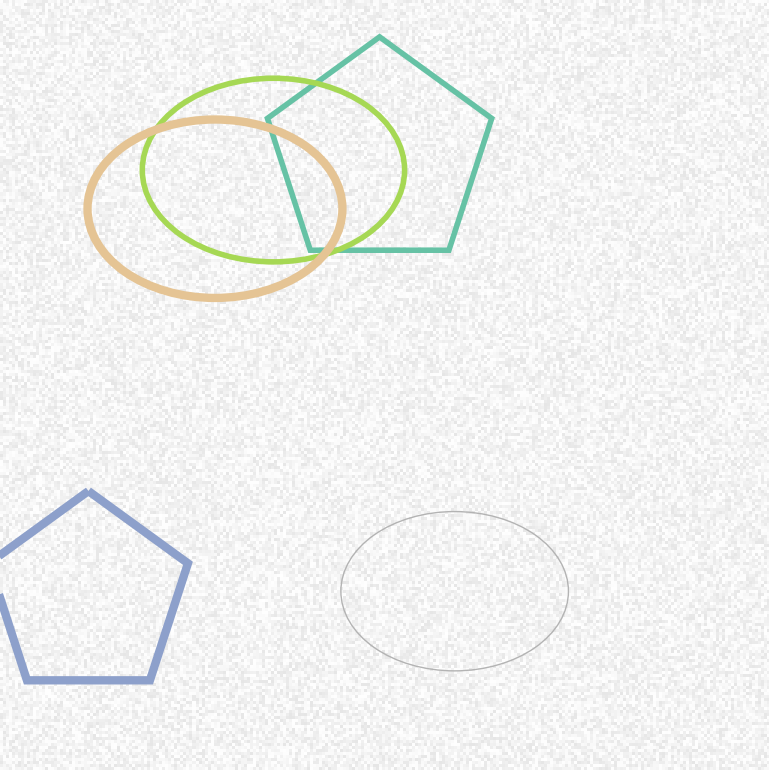[{"shape": "pentagon", "thickness": 2, "radius": 0.77, "center": [0.493, 0.799]}, {"shape": "pentagon", "thickness": 3, "radius": 0.68, "center": [0.115, 0.226]}, {"shape": "oval", "thickness": 2, "radius": 0.85, "center": [0.355, 0.779]}, {"shape": "oval", "thickness": 3, "radius": 0.83, "center": [0.279, 0.729]}, {"shape": "oval", "thickness": 0.5, "radius": 0.74, "center": [0.59, 0.232]}]